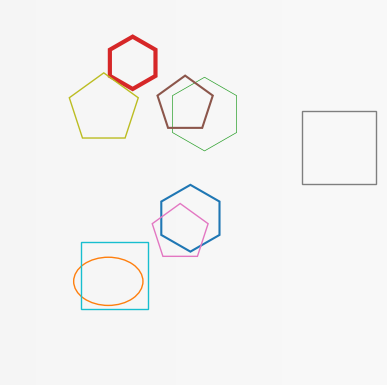[{"shape": "hexagon", "thickness": 1.5, "radius": 0.43, "center": [0.491, 0.433]}, {"shape": "oval", "thickness": 1, "radius": 0.45, "center": [0.28, 0.269]}, {"shape": "hexagon", "thickness": 0.5, "radius": 0.48, "center": [0.528, 0.704]}, {"shape": "hexagon", "thickness": 3, "radius": 0.34, "center": [0.342, 0.837]}, {"shape": "pentagon", "thickness": 1.5, "radius": 0.38, "center": [0.478, 0.729]}, {"shape": "pentagon", "thickness": 1, "radius": 0.38, "center": [0.465, 0.396]}, {"shape": "square", "thickness": 1, "radius": 0.47, "center": [0.875, 0.617]}, {"shape": "pentagon", "thickness": 1, "radius": 0.47, "center": [0.268, 0.717]}, {"shape": "square", "thickness": 1, "radius": 0.44, "center": [0.295, 0.285]}]